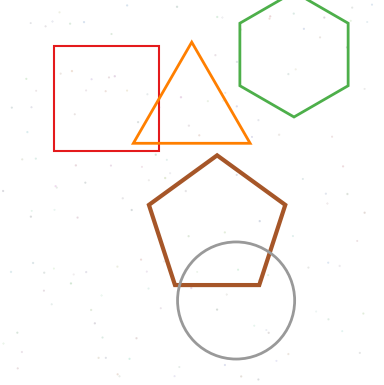[{"shape": "square", "thickness": 1.5, "radius": 0.68, "center": [0.276, 0.744]}, {"shape": "hexagon", "thickness": 2, "radius": 0.81, "center": [0.764, 0.858]}, {"shape": "triangle", "thickness": 2, "radius": 0.88, "center": [0.498, 0.715]}, {"shape": "pentagon", "thickness": 3, "radius": 0.93, "center": [0.564, 0.41]}, {"shape": "circle", "thickness": 2, "radius": 0.76, "center": [0.613, 0.219]}]